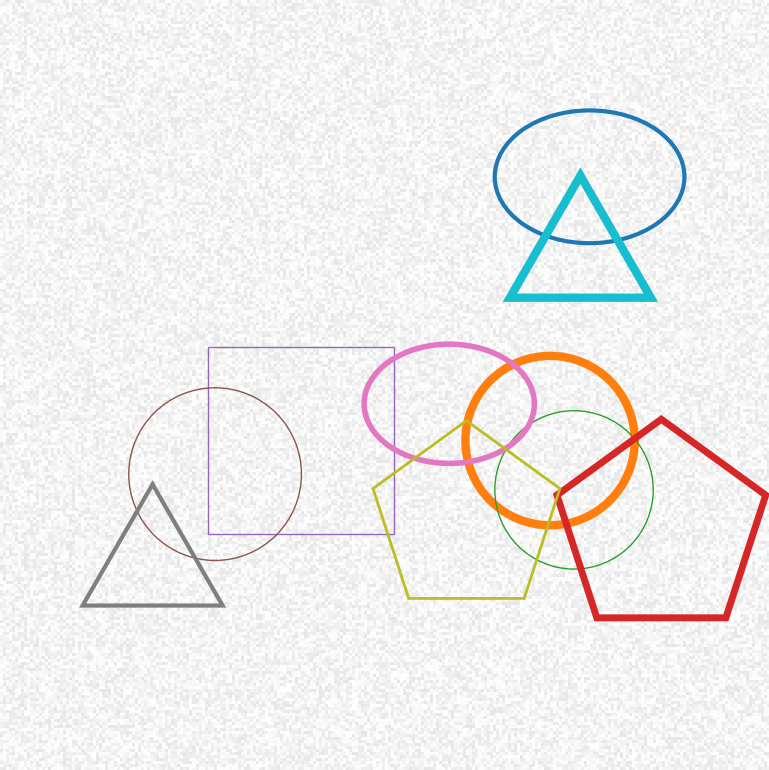[{"shape": "oval", "thickness": 1.5, "radius": 0.62, "center": [0.766, 0.77]}, {"shape": "circle", "thickness": 3, "radius": 0.55, "center": [0.714, 0.428]}, {"shape": "circle", "thickness": 0.5, "radius": 0.51, "center": [0.745, 0.364]}, {"shape": "pentagon", "thickness": 2.5, "radius": 0.71, "center": [0.859, 0.313]}, {"shape": "square", "thickness": 0.5, "radius": 0.61, "center": [0.391, 0.428]}, {"shape": "circle", "thickness": 0.5, "radius": 0.56, "center": [0.279, 0.384]}, {"shape": "oval", "thickness": 2, "radius": 0.55, "center": [0.583, 0.476]}, {"shape": "triangle", "thickness": 1.5, "radius": 0.52, "center": [0.198, 0.266]}, {"shape": "pentagon", "thickness": 1, "radius": 0.64, "center": [0.606, 0.326]}, {"shape": "triangle", "thickness": 3, "radius": 0.53, "center": [0.754, 0.666]}]